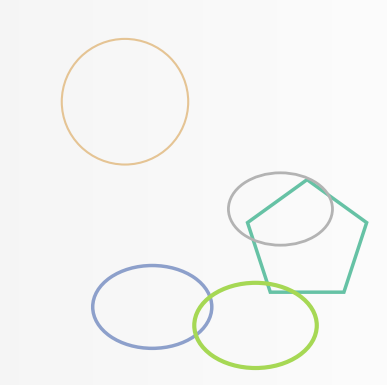[{"shape": "pentagon", "thickness": 2.5, "radius": 0.81, "center": [0.793, 0.372]}, {"shape": "oval", "thickness": 2.5, "radius": 0.77, "center": [0.393, 0.203]}, {"shape": "oval", "thickness": 3, "radius": 0.79, "center": [0.659, 0.155]}, {"shape": "circle", "thickness": 1.5, "radius": 0.82, "center": [0.323, 0.736]}, {"shape": "oval", "thickness": 2, "radius": 0.67, "center": [0.724, 0.457]}]